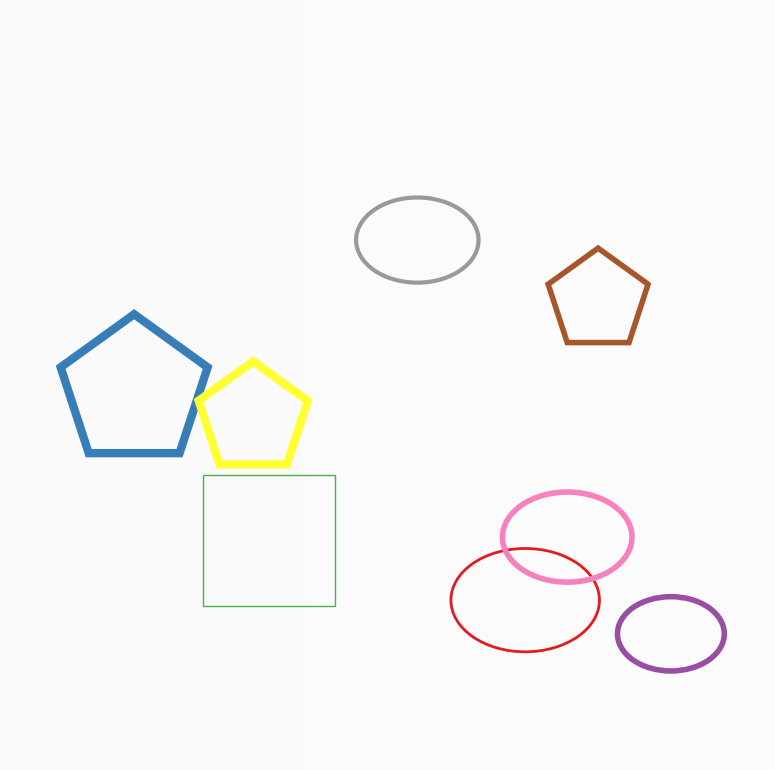[{"shape": "oval", "thickness": 1, "radius": 0.48, "center": [0.678, 0.221]}, {"shape": "pentagon", "thickness": 3, "radius": 0.5, "center": [0.173, 0.492]}, {"shape": "square", "thickness": 0.5, "radius": 0.43, "center": [0.347, 0.298]}, {"shape": "oval", "thickness": 2, "radius": 0.34, "center": [0.866, 0.177]}, {"shape": "pentagon", "thickness": 3, "radius": 0.37, "center": [0.327, 0.457]}, {"shape": "pentagon", "thickness": 2, "radius": 0.34, "center": [0.772, 0.61]}, {"shape": "oval", "thickness": 2, "radius": 0.42, "center": [0.732, 0.302]}, {"shape": "oval", "thickness": 1.5, "radius": 0.39, "center": [0.538, 0.688]}]